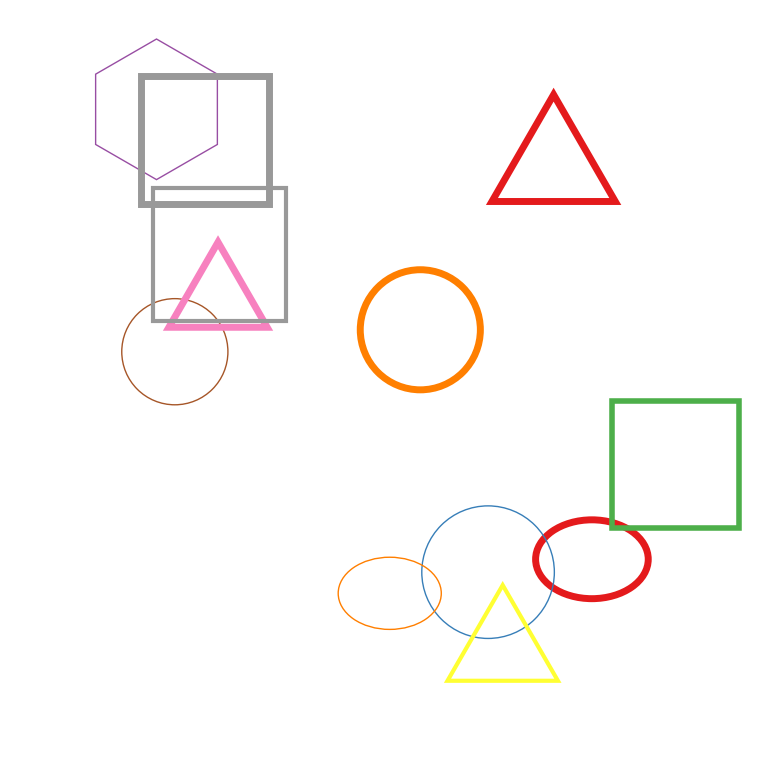[{"shape": "oval", "thickness": 2.5, "radius": 0.37, "center": [0.769, 0.274]}, {"shape": "triangle", "thickness": 2.5, "radius": 0.46, "center": [0.719, 0.785]}, {"shape": "circle", "thickness": 0.5, "radius": 0.43, "center": [0.634, 0.257]}, {"shape": "square", "thickness": 2, "radius": 0.41, "center": [0.877, 0.396]}, {"shape": "hexagon", "thickness": 0.5, "radius": 0.46, "center": [0.203, 0.858]}, {"shape": "circle", "thickness": 2.5, "radius": 0.39, "center": [0.546, 0.572]}, {"shape": "oval", "thickness": 0.5, "radius": 0.33, "center": [0.506, 0.229]}, {"shape": "triangle", "thickness": 1.5, "radius": 0.41, "center": [0.653, 0.157]}, {"shape": "circle", "thickness": 0.5, "radius": 0.34, "center": [0.227, 0.543]}, {"shape": "triangle", "thickness": 2.5, "radius": 0.37, "center": [0.283, 0.612]}, {"shape": "square", "thickness": 1.5, "radius": 0.43, "center": [0.285, 0.67]}, {"shape": "square", "thickness": 2.5, "radius": 0.42, "center": [0.266, 0.818]}]